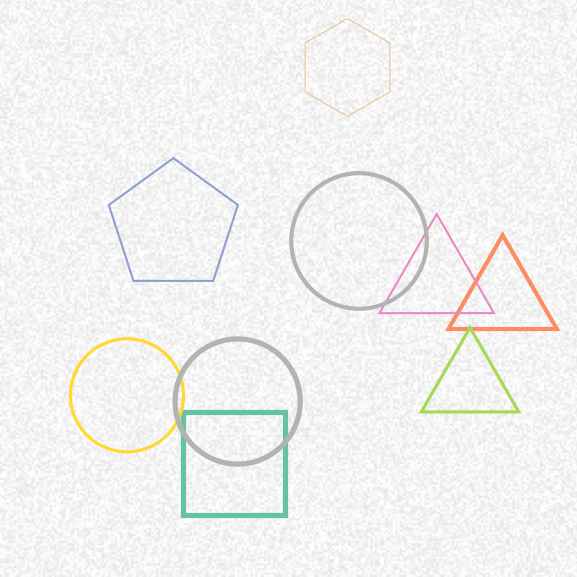[{"shape": "square", "thickness": 2.5, "radius": 0.45, "center": [0.405, 0.196]}, {"shape": "triangle", "thickness": 2, "radius": 0.54, "center": [0.87, 0.484]}, {"shape": "pentagon", "thickness": 1, "radius": 0.59, "center": [0.3, 0.608]}, {"shape": "triangle", "thickness": 1, "radius": 0.57, "center": [0.756, 0.514]}, {"shape": "triangle", "thickness": 1.5, "radius": 0.49, "center": [0.814, 0.335]}, {"shape": "circle", "thickness": 1.5, "radius": 0.49, "center": [0.22, 0.315]}, {"shape": "hexagon", "thickness": 0.5, "radius": 0.42, "center": [0.602, 0.882]}, {"shape": "circle", "thickness": 2.5, "radius": 0.54, "center": [0.412, 0.304]}, {"shape": "circle", "thickness": 2, "radius": 0.59, "center": [0.622, 0.582]}]